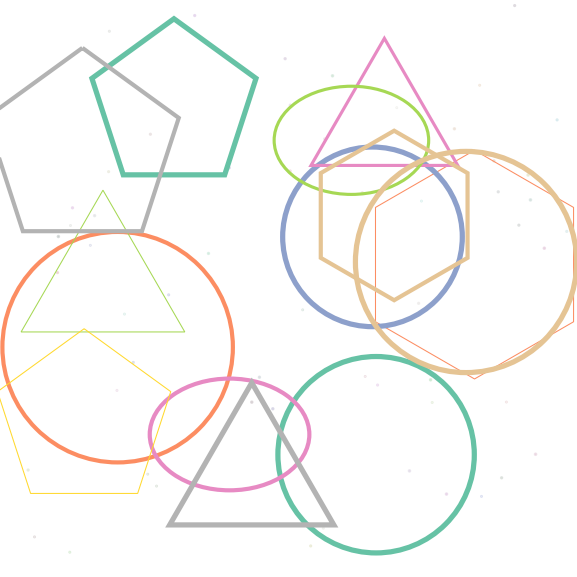[{"shape": "pentagon", "thickness": 2.5, "radius": 0.75, "center": [0.301, 0.817]}, {"shape": "circle", "thickness": 2.5, "radius": 0.85, "center": [0.651, 0.212]}, {"shape": "circle", "thickness": 2, "radius": 1.0, "center": [0.204, 0.398]}, {"shape": "hexagon", "thickness": 0.5, "radius": 0.99, "center": [0.822, 0.541]}, {"shape": "circle", "thickness": 2.5, "radius": 0.78, "center": [0.645, 0.589]}, {"shape": "triangle", "thickness": 1.5, "radius": 0.73, "center": [0.666, 0.786]}, {"shape": "oval", "thickness": 2, "radius": 0.69, "center": [0.397, 0.247]}, {"shape": "oval", "thickness": 1.5, "radius": 0.67, "center": [0.609, 0.756]}, {"shape": "triangle", "thickness": 0.5, "radius": 0.82, "center": [0.178, 0.506]}, {"shape": "pentagon", "thickness": 0.5, "radius": 0.79, "center": [0.146, 0.272]}, {"shape": "hexagon", "thickness": 2, "radius": 0.73, "center": [0.683, 0.626]}, {"shape": "circle", "thickness": 2.5, "radius": 0.96, "center": [0.807, 0.545]}, {"shape": "triangle", "thickness": 2.5, "radius": 0.82, "center": [0.436, 0.172]}, {"shape": "pentagon", "thickness": 2, "radius": 0.88, "center": [0.143, 0.741]}]